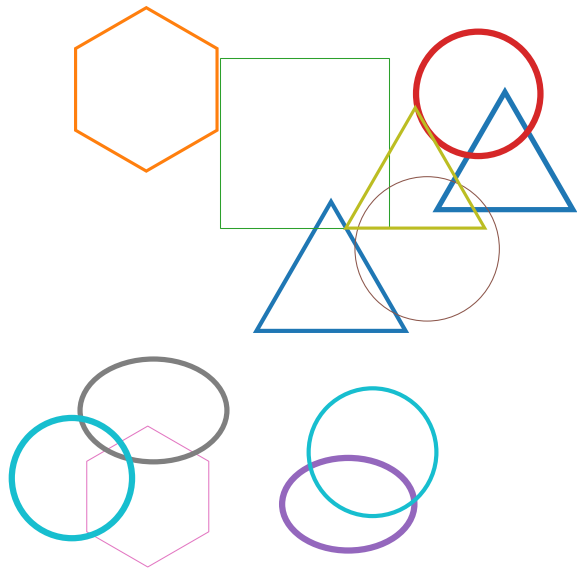[{"shape": "triangle", "thickness": 2, "radius": 0.75, "center": [0.573, 0.501]}, {"shape": "triangle", "thickness": 2.5, "radius": 0.68, "center": [0.874, 0.704]}, {"shape": "hexagon", "thickness": 1.5, "radius": 0.71, "center": [0.253, 0.844]}, {"shape": "square", "thickness": 0.5, "radius": 0.74, "center": [0.527, 0.751]}, {"shape": "circle", "thickness": 3, "radius": 0.54, "center": [0.828, 0.837]}, {"shape": "oval", "thickness": 3, "radius": 0.57, "center": [0.603, 0.126]}, {"shape": "circle", "thickness": 0.5, "radius": 0.63, "center": [0.74, 0.568]}, {"shape": "hexagon", "thickness": 0.5, "radius": 0.61, "center": [0.256, 0.139]}, {"shape": "oval", "thickness": 2.5, "radius": 0.64, "center": [0.266, 0.288]}, {"shape": "triangle", "thickness": 1.5, "radius": 0.69, "center": [0.719, 0.674]}, {"shape": "circle", "thickness": 3, "radius": 0.52, "center": [0.125, 0.171]}, {"shape": "circle", "thickness": 2, "radius": 0.55, "center": [0.645, 0.216]}]